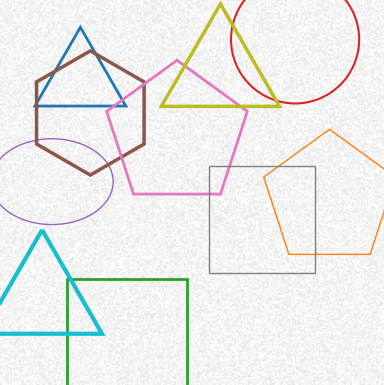[{"shape": "triangle", "thickness": 2, "radius": 0.68, "center": [0.209, 0.793]}, {"shape": "pentagon", "thickness": 1, "radius": 0.9, "center": [0.856, 0.485]}, {"shape": "square", "thickness": 2, "radius": 0.78, "center": [0.329, 0.119]}, {"shape": "circle", "thickness": 1.5, "radius": 0.83, "center": [0.766, 0.898]}, {"shape": "oval", "thickness": 1, "radius": 0.8, "center": [0.135, 0.528]}, {"shape": "hexagon", "thickness": 2.5, "radius": 0.81, "center": [0.235, 0.707]}, {"shape": "pentagon", "thickness": 2, "radius": 0.96, "center": [0.46, 0.651]}, {"shape": "square", "thickness": 1, "radius": 0.69, "center": [0.68, 0.429]}, {"shape": "triangle", "thickness": 2.5, "radius": 0.89, "center": [0.573, 0.812]}, {"shape": "triangle", "thickness": 3, "radius": 0.9, "center": [0.109, 0.223]}]